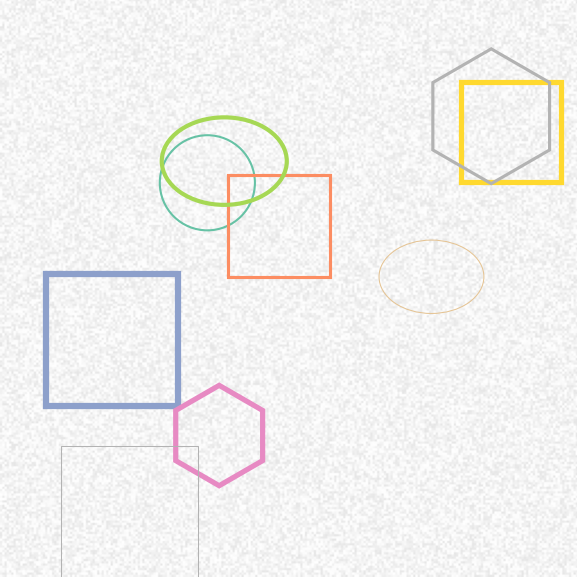[{"shape": "circle", "thickness": 1, "radius": 0.41, "center": [0.359, 0.683]}, {"shape": "square", "thickness": 1.5, "radius": 0.44, "center": [0.483, 0.608]}, {"shape": "square", "thickness": 3, "radius": 0.57, "center": [0.195, 0.41]}, {"shape": "hexagon", "thickness": 2.5, "radius": 0.43, "center": [0.38, 0.245]}, {"shape": "oval", "thickness": 2, "radius": 0.54, "center": [0.388, 0.72]}, {"shape": "square", "thickness": 2.5, "radius": 0.43, "center": [0.885, 0.77]}, {"shape": "oval", "thickness": 0.5, "radius": 0.45, "center": [0.747, 0.52]}, {"shape": "square", "thickness": 0.5, "radius": 0.59, "center": [0.224, 0.109]}, {"shape": "hexagon", "thickness": 1.5, "radius": 0.58, "center": [0.851, 0.798]}]